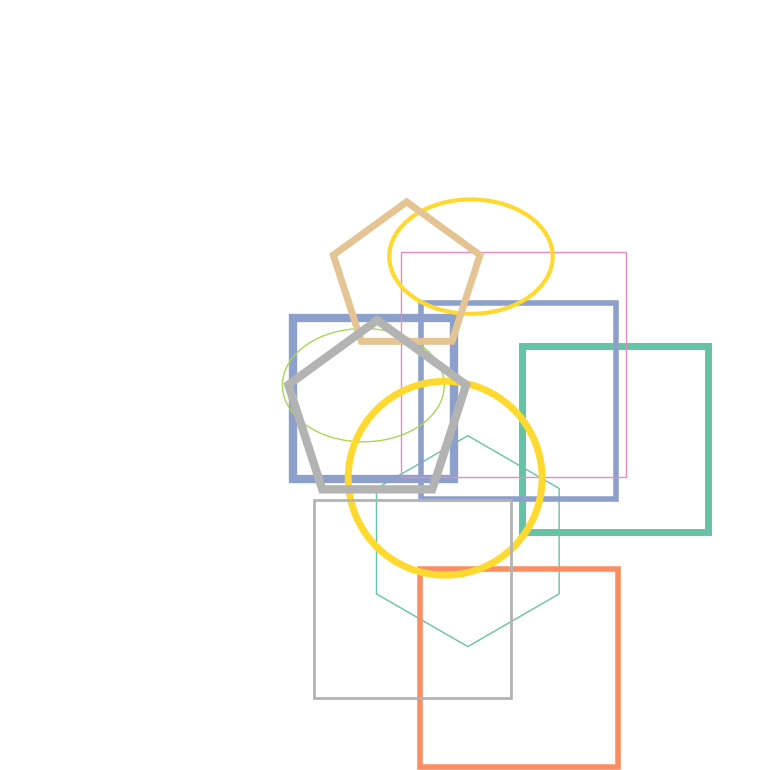[{"shape": "square", "thickness": 2.5, "radius": 0.6, "center": [0.798, 0.43]}, {"shape": "hexagon", "thickness": 0.5, "radius": 0.68, "center": [0.608, 0.297]}, {"shape": "square", "thickness": 2, "radius": 0.64, "center": [0.674, 0.133]}, {"shape": "square", "thickness": 2, "radius": 0.64, "center": [0.673, 0.479]}, {"shape": "square", "thickness": 3, "radius": 0.52, "center": [0.485, 0.482]}, {"shape": "square", "thickness": 0.5, "radius": 0.73, "center": [0.667, 0.527]}, {"shape": "oval", "thickness": 0.5, "radius": 0.53, "center": [0.472, 0.5]}, {"shape": "oval", "thickness": 1.5, "radius": 0.53, "center": [0.612, 0.667]}, {"shape": "circle", "thickness": 2.5, "radius": 0.63, "center": [0.578, 0.379]}, {"shape": "pentagon", "thickness": 2.5, "radius": 0.5, "center": [0.528, 0.638]}, {"shape": "pentagon", "thickness": 3, "radius": 0.61, "center": [0.49, 0.463]}, {"shape": "square", "thickness": 1, "radius": 0.64, "center": [0.536, 0.222]}]